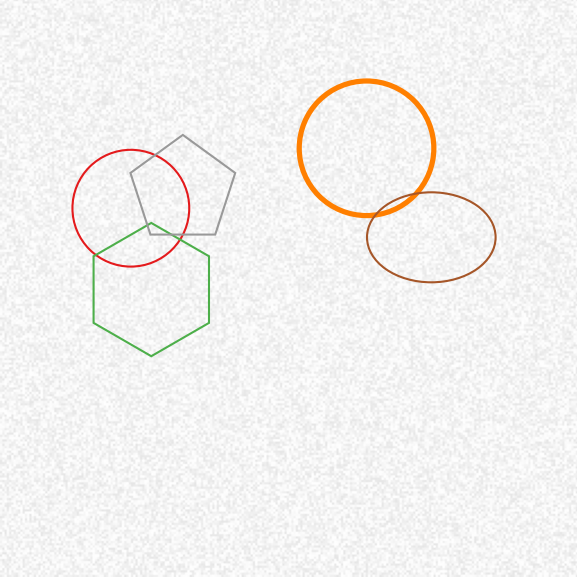[{"shape": "circle", "thickness": 1, "radius": 0.51, "center": [0.227, 0.639]}, {"shape": "hexagon", "thickness": 1, "radius": 0.58, "center": [0.262, 0.498]}, {"shape": "circle", "thickness": 2.5, "radius": 0.58, "center": [0.635, 0.742]}, {"shape": "oval", "thickness": 1, "radius": 0.56, "center": [0.747, 0.588]}, {"shape": "pentagon", "thickness": 1, "radius": 0.48, "center": [0.317, 0.67]}]